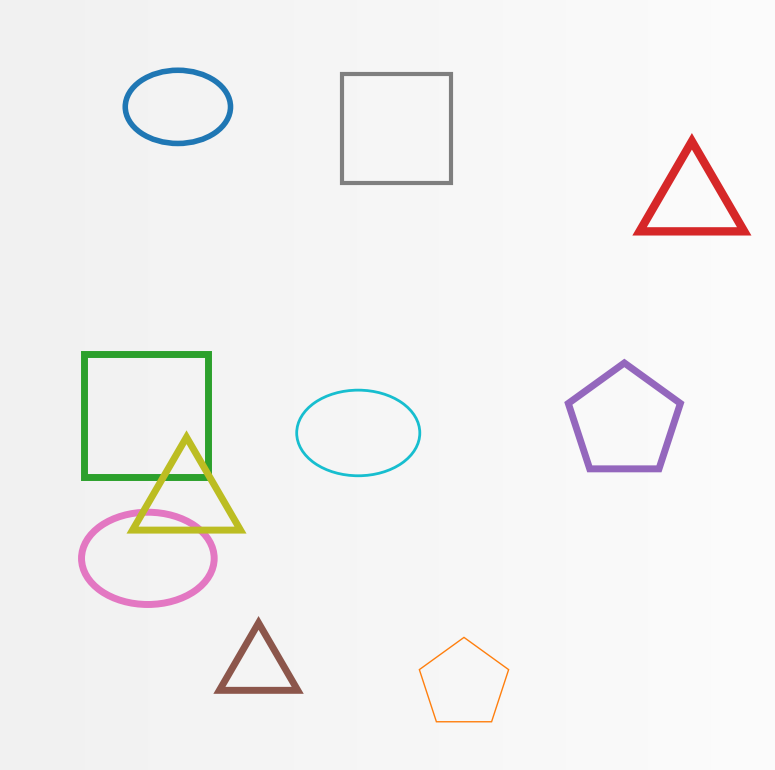[{"shape": "oval", "thickness": 2, "radius": 0.34, "center": [0.23, 0.861]}, {"shape": "pentagon", "thickness": 0.5, "radius": 0.3, "center": [0.599, 0.112]}, {"shape": "square", "thickness": 2.5, "radius": 0.4, "center": [0.189, 0.461]}, {"shape": "triangle", "thickness": 3, "radius": 0.39, "center": [0.893, 0.739]}, {"shape": "pentagon", "thickness": 2.5, "radius": 0.38, "center": [0.806, 0.453]}, {"shape": "triangle", "thickness": 2.5, "radius": 0.29, "center": [0.334, 0.133]}, {"shape": "oval", "thickness": 2.5, "radius": 0.43, "center": [0.191, 0.275]}, {"shape": "square", "thickness": 1.5, "radius": 0.35, "center": [0.512, 0.833]}, {"shape": "triangle", "thickness": 2.5, "radius": 0.4, "center": [0.241, 0.352]}, {"shape": "oval", "thickness": 1, "radius": 0.4, "center": [0.462, 0.438]}]